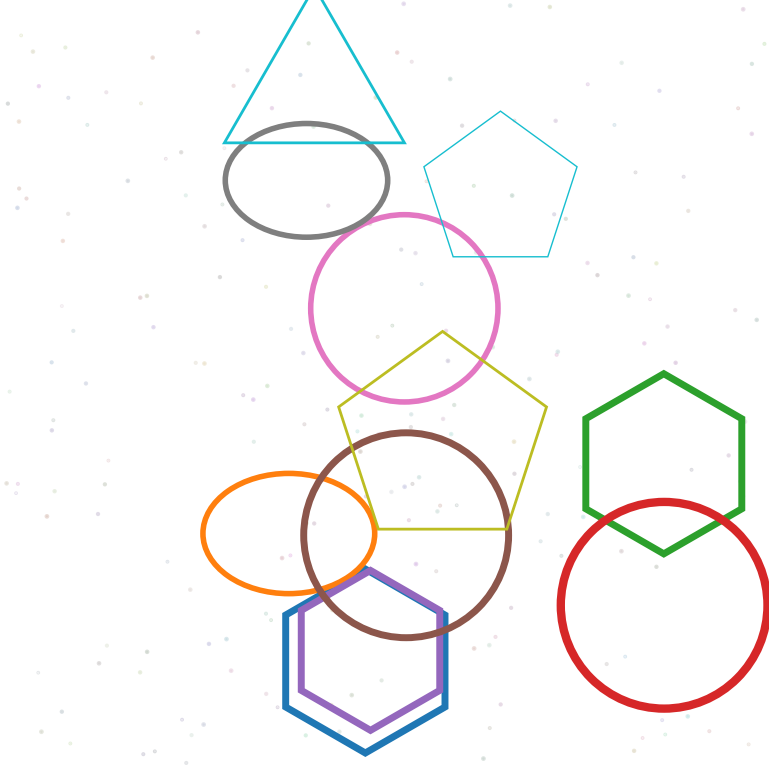[{"shape": "hexagon", "thickness": 2.5, "radius": 0.6, "center": [0.474, 0.142]}, {"shape": "oval", "thickness": 2, "radius": 0.56, "center": [0.375, 0.307]}, {"shape": "hexagon", "thickness": 2.5, "radius": 0.58, "center": [0.862, 0.398]}, {"shape": "circle", "thickness": 3, "radius": 0.67, "center": [0.863, 0.214]}, {"shape": "hexagon", "thickness": 2.5, "radius": 0.52, "center": [0.481, 0.155]}, {"shape": "circle", "thickness": 2.5, "radius": 0.67, "center": [0.527, 0.305]}, {"shape": "circle", "thickness": 2, "radius": 0.61, "center": [0.525, 0.6]}, {"shape": "oval", "thickness": 2, "radius": 0.53, "center": [0.398, 0.766]}, {"shape": "pentagon", "thickness": 1, "radius": 0.71, "center": [0.575, 0.428]}, {"shape": "triangle", "thickness": 1, "radius": 0.68, "center": [0.408, 0.882]}, {"shape": "pentagon", "thickness": 0.5, "radius": 0.52, "center": [0.65, 0.751]}]